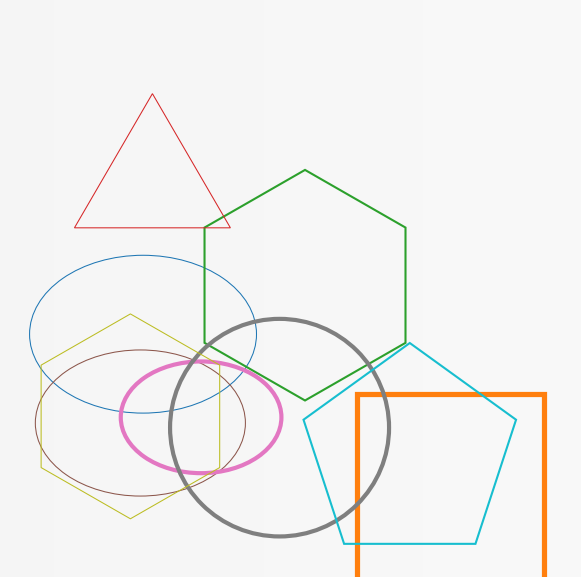[{"shape": "oval", "thickness": 0.5, "radius": 0.98, "center": [0.246, 0.42]}, {"shape": "square", "thickness": 2.5, "radius": 0.81, "center": [0.775, 0.156]}, {"shape": "hexagon", "thickness": 1, "radius": 1.0, "center": [0.525, 0.505]}, {"shape": "triangle", "thickness": 0.5, "radius": 0.77, "center": [0.262, 0.682]}, {"shape": "oval", "thickness": 0.5, "radius": 0.9, "center": [0.241, 0.267]}, {"shape": "oval", "thickness": 2, "radius": 0.69, "center": [0.346, 0.277]}, {"shape": "circle", "thickness": 2, "radius": 0.94, "center": [0.481, 0.259]}, {"shape": "hexagon", "thickness": 0.5, "radius": 0.89, "center": [0.224, 0.278]}, {"shape": "pentagon", "thickness": 1, "radius": 0.96, "center": [0.705, 0.213]}]